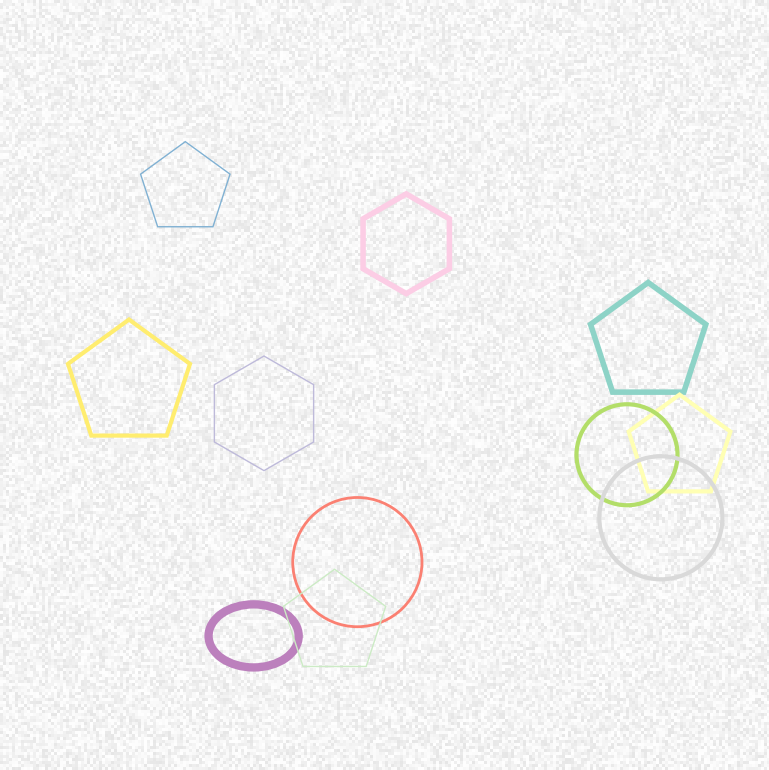[{"shape": "pentagon", "thickness": 2, "radius": 0.39, "center": [0.842, 0.554]}, {"shape": "pentagon", "thickness": 1.5, "radius": 0.35, "center": [0.883, 0.418]}, {"shape": "hexagon", "thickness": 0.5, "radius": 0.37, "center": [0.343, 0.463]}, {"shape": "circle", "thickness": 1, "radius": 0.42, "center": [0.464, 0.27]}, {"shape": "pentagon", "thickness": 0.5, "radius": 0.31, "center": [0.241, 0.755]}, {"shape": "circle", "thickness": 1.5, "radius": 0.33, "center": [0.814, 0.409]}, {"shape": "hexagon", "thickness": 2, "radius": 0.32, "center": [0.528, 0.683]}, {"shape": "circle", "thickness": 1.5, "radius": 0.4, "center": [0.858, 0.328]}, {"shape": "oval", "thickness": 3, "radius": 0.29, "center": [0.329, 0.174]}, {"shape": "pentagon", "thickness": 0.5, "radius": 0.35, "center": [0.435, 0.191]}, {"shape": "pentagon", "thickness": 1.5, "radius": 0.42, "center": [0.168, 0.502]}]